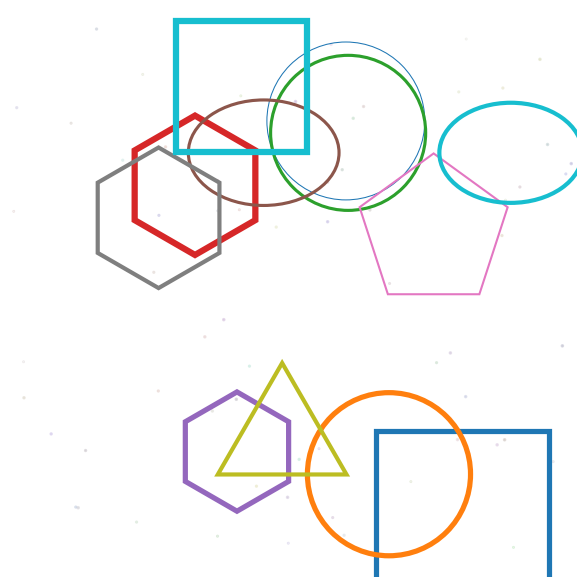[{"shape": "square", "thickness": 2.5, "radius": 0.75, "center": [0.801, 0.103]}, {"shape": "circle", "thickness": 0.5, "radius": 0.68, "center": [0.599, 0.79]}, {"shape": "circle", "thickness": 2.5, "radius": 0.71, "center": [0.674, 0.178]}, {"shape": "circle", "thickness": 1.5, "radius": 0.67, "center": [0.603, 0.769]}, {"shape": "hexagon", "thickness": 3, "radius": 0.6, "center": [0.338, 0.678]}, {"shape": "hexagon", "thickness": 2.5, "radius": 0.52, "center": [0.41, 0.217]}, {"shape": "oval", "thickness": 1.5, "radius": 0.65, "center": [0.457, 0.735]}, {"shape": "pentagon", "thickness": 1, "radius": 0.67, "center": [0.751, 0.599]}, {"shape": "hexagon", "thickness": 2, "radius": 0.61, "center": [0.275, 0.622]}, {"shape": "triangle", "thickness": 2, "radius": 0.64, "center": [0.489, 0.242]}, {"shape": "oval", "thickness": 2, "radius": 0.62, "center": [0.885, 0.735]}, {"shape": "square", "thickness": 3, "radius": 0.57, "center": [0.419, 0.849]}]